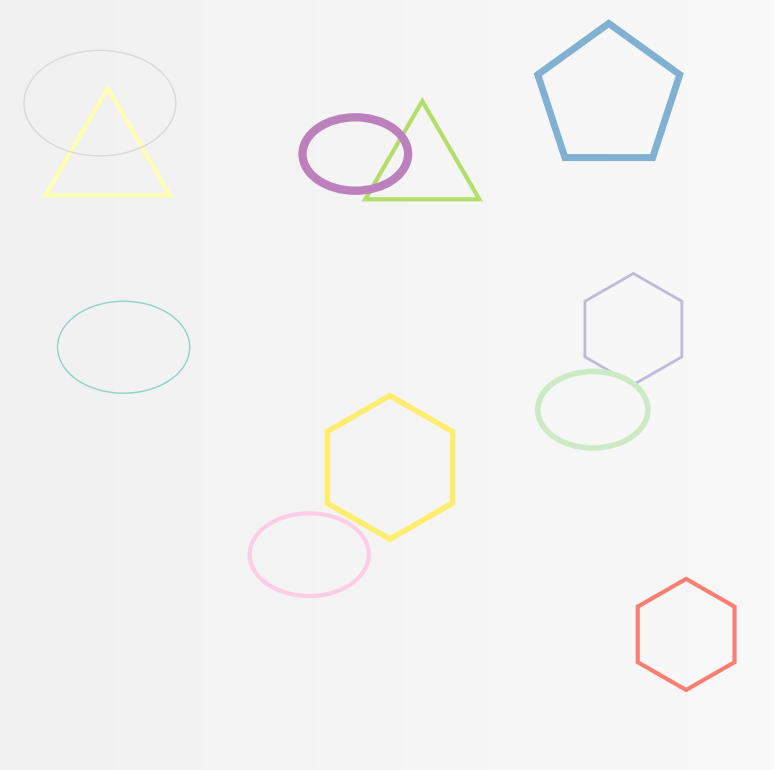[{"shape": "oval", "thickness": 0.5, "radius": 0.43, "center": [0.16, 0.549]}, {"shape": "triangle", "thickness": 1.5, "radius": 0.46, "center": [0.139, 0.793]}, {"shape": "hexagon", "thickness": 1, "radius": 0.36, "center": [0.817, 0.573]}, {"shape": "hexagon", "thickness": 1.5, "radius": 0.36, "center": [0.885, 0.176]}, {"shape": "pentagon", "thickness": 2.5, "radius": 0.48, "center": [0.786, 0.873]}, {"shape": "triangle", "thickness": 1.5, "radius": 0.43, "center": [0.545, 0.784]}, {"shape": "oval", "thickness": 1.5, "radius": 0.38, "center": [0.399, 0.28]}, {"shape": "oval", "thickness": 0.5, "radius": 0.49, "center": [0.129, 0.866]}, {"shape": "oval", "thickness": 3, "radius": 0.34, "center": [0.458, 0.8]}, {"shape": "oval", "thickness": 2, "radius": 0.36, "center": [0.765, 0.468]}, {"shape": "hexagon", "thickness": 2, "radius": 0.47, "center": [0.503, 0.393]}]